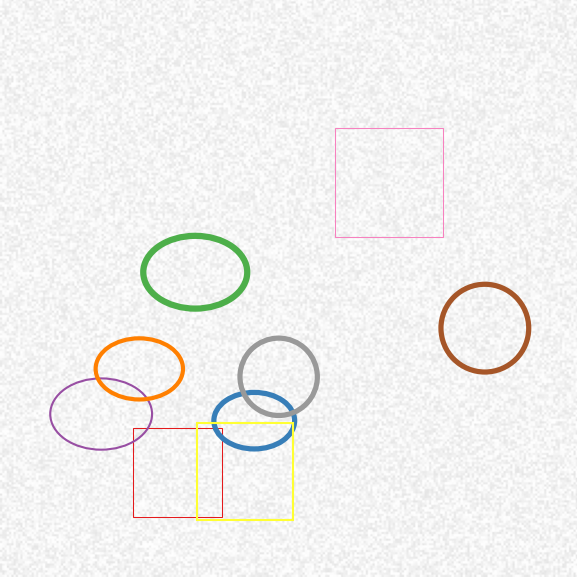[{"shape": "square", "thickness": 0.5, "radius": 0.39, "center": [0.308, 0.182]}, {"shape": "oval", "thickness": 2.5, "radius": 0.35, "center": [0.44, 0.271]}, {"shape": "oval", "thickness": 3, "radius": 0.45, "center": [0.338, 0.528]}, {"shape": "oval", "thickness": 1, "radius": 0.44, "center": [0.175, 0.282]}, {"shape": "oval", "thickness": 2, "radius": 0.38, "center": [0.241, 0.36]}, {"shape": "square", "thickness": 1, "radius": 0.42, "center": [0.425, 0.182]}, {"shape": "circle", "thickness": 2.5, "radius": 0.38, "center": [0.84, 0.431]}, {"shape": "square", "thickness": 0.5, "radius": 0.47, "center": [0.674, 0.683]}, {"shape": "circle", "thickness": 2.5, "radius": 0.33, "center": [0.483, 0.347]}]